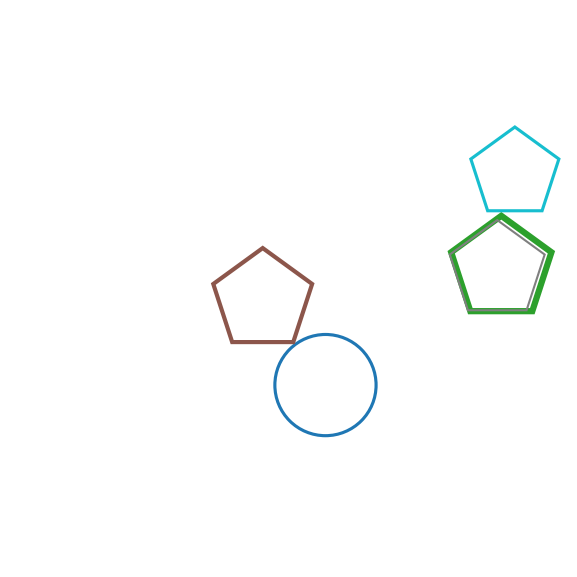[{"shape": "circle", "thickness": 1.5, "radius": 0.44, "center": [0.564, 0.332]}, {"shape": "pentagon", "thickness": 3, "radius": 0.46, "center": [0.868, 0.534]}, {"shape": "pentagon", "thickness": 2, "radius": 0.45, "center": [0.455, 0.48]}, {"shape": "pentagon", "thickness": 1, "radius": 0.43, "center": [0.861, 0.532]}, {"shape": "pentagon", "thickness": 1.5, "radius": 0.4, "center": [0.892, 0.699]}]